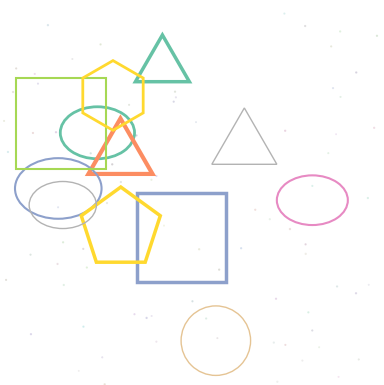[{"shape": "oval", "thickness": 2, "radius": 0.48, "center": [0.253, 0.655]}, {"shape": "triangle", "thickness": 2.5, "radius": 0.4, "center": [0.422, 0.828]}, {"shape": "triangle", "thickness": 3, "radius": 0.48, "center": [0.313, 0.596]}, {"shape": "square", "thickness": 2.5, "radius": 0.58, "center": [0.471, 0.382]}, {"shape": "oval", "thickness": 1.5, "radius": 0.56, "center": [0.151, 0.51]}, {"shape": "oval", "thickness": 1.5, "radius": 0.46, "center": [0.811, 0.48]}, {"shape": "square", "thickness": 1.5, "radius": 0.59, "center": [0.158, 0.679]}, {"shape": "pentagon", "thickness": 2.5, "radius": 0.54, "center": [0.314, 0.406]}, {"shape": "hexagon", "thickness": 2, "radius": 0.45, "center": [0.293, 0.752]}, {"shape": "circle", "thickness": 1, "radius": 0.45, "center": [0.561, 0.115]}, {"shape": "oval", "thickness": 1, "radius": 0.44, "center": [0.163, 0.467]}, {"shape": "triangle", "thickness": 1, "radius": 0.49, "center": [0.635, 0.622]}]